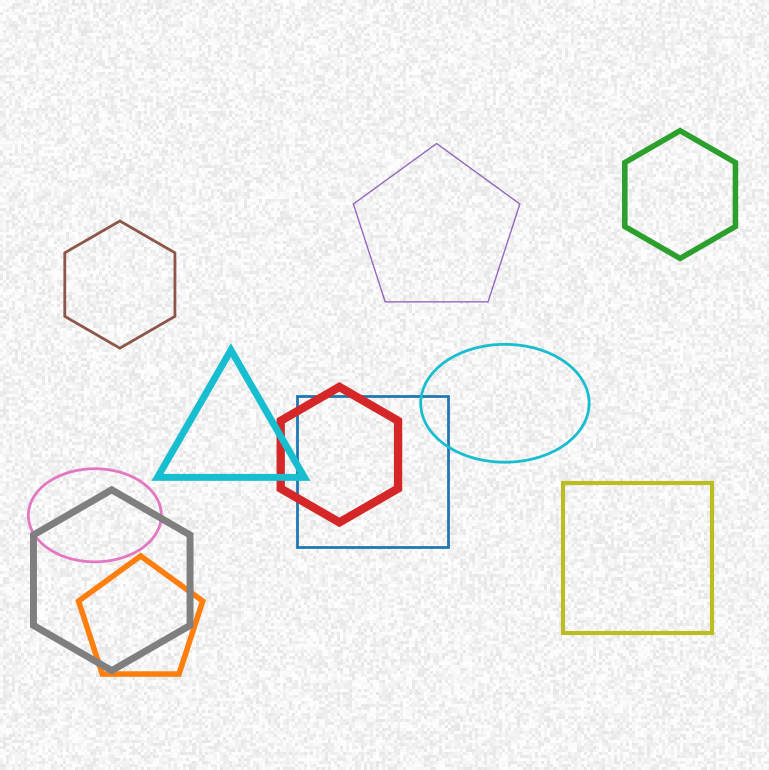[{"shape": "square", "thickness": 1, "radius": 0.49, "center": [0.484, 0.388]}, {"shape": "pentagon", "thickness": 2, "radius": 0.42, "center": [0.183, 0.193]}, {"shape": "hexagon", "thickness": 2, "radius": 0.41, "center": [0.883, 0.747]}, {"shape": "hexagon", "thickness": 3, "radius": 0.44, "center": [0.441, 0.41]}, {"shape": "pentagon", "thickness": 0.5, "radius": 0.57, "center": [0.567, 0.7]}, {"shape": "hexagon", "thickness": 1, "radius": 0.41, "center": [0.156, 0.63]}, {"shape": "oval", "thickness": 1, "radius": 0.43, "center": [0.123, 0.331]}, {"shape": "hexagon", "thickness": 2.5, "radius": 0.59, "center": [0.145, 0.247]}, {"shape": "square", "thickness": 1.5, "radius": 0.49, "center": [0.828, 0.275]}, {"shape": "oval", "thickness": 1, "radius": 0.55, "center": [0.656, 0.476]}, {"shape": "triangle", "thickness": 2.5, "radius": 0.55, "center": [0.3, 0.435]}]